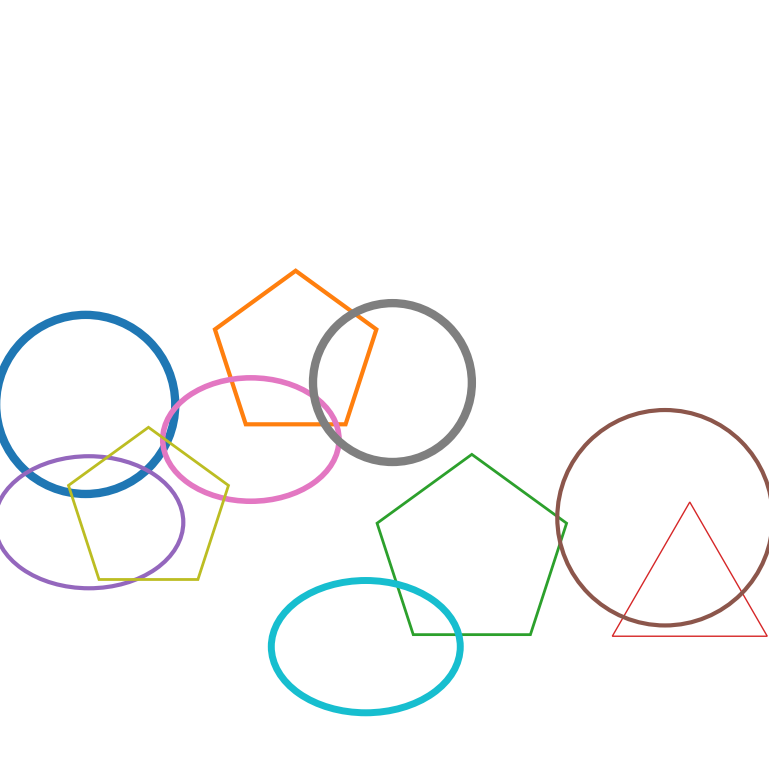[{"shape": "circle", "thickness": 3, "radius": 0.58, "center": [0.111, 0.475]}, {"shape": "pentagon", "thickness": 1.5, "radius": 0.55, "center": [0.384, 0.538]}, {"shape": "pentagon", "thickness": 1, "radius": 0.65, "center": [0.613, 0.28]}, {"shape": "triangle", "thickness": 0.5, "radius": 0.58, "center": [0.896, 0.232]}, {"shape": "oval", "thickness": 1.5, "radius": 0.61, "center": [0.116, 0.322]}, {"shape": "circle", "thickness": 1.5, "radius": 0.7, "center": [0.864, 0.328]}, {"shape": "oval", "thickness": 2, "radius": 0.57, "center": [0.326, 0.429]}, {"shape": "circle", "thickness": 3, "radius": 0.52, "center": [0.51, 0.503]}, {"shape": "pentagon", "thickness": 1, "radius": 0.55, "center": [0.193, 0.336]}, {"shape": "oval", "thickness": 2.5, "radius": 0.61, "center": [0.475, 0.16]}]